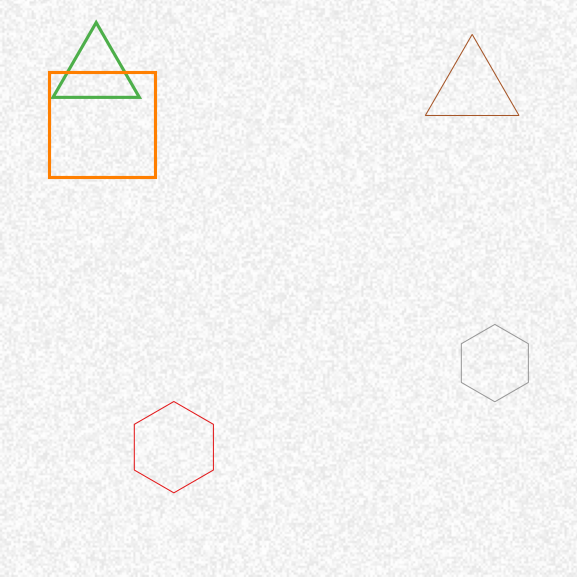[{"shape": "hexagon", "thickness": 0.5, "radius": 0.4, "center": [0.301, 0.225]}, {"shape": "triangle", "thickness": 1.5, "radius": 0.43, "center": [0.167, 0.874]}, {"shape": "square", "thickness": 1.5, "radius": 0.46, "center": [0.176, 0.784]}, {"shape": "triangle", "thickness": 0.5, "radius": 0.47, "center": [0.818, 0.846]}, {"shape": "hexagon", "thickness": 0.5, "radius": 0.34, "center": [0.857, 0.37]}]